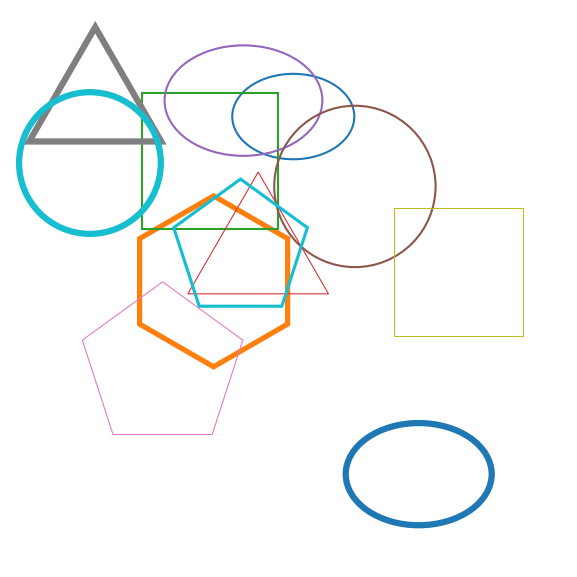[{"shape": "oval", "thickness": 1, "radius": 0.53, "center": [0.508, 0.797]}, {"shape": "oval", "thickness": 3, "radius": 0.63, "center": [0.725, 0.178]}, {"shape": "hexagon", "thickness": 2.5, "radius": 0.74, "center": [0.37, 0.512]}, {"shape": "square", "thickness": 1, "radius": 0.59, "center": [0.364, 0.721]}, {"shape": "triangle", "thickness": 0.5, "radius": 0.7, "center": [0.447, 0.561]}, {"shape": "oval", "thickness": 1, "radius": 0.68, "center": [0.422, 0.825]}, {"shape": "circle", "thickness": 1, "radius": 0.7, "center": [0.615, 0.676]}, {"shape": "pentagon", "thickness": 0.5, "radius": 0.73, "center": [0.282, 0.365]}, {"shape": "triangle", "thickness": 3, "radius": 0.66, "center": [0.165, 0.82]}, {"shape": "square", "thickness": 0.5, "radius": 0.55, "center": [0.794, 0.528]}, {"shape": "pentagon", "thickness": 1.5, "radius": 0.61, "center": [0.416, 0.567]}, {"shape": "circle", "thickness": 3, "radius": 0.61, "center": [0.156, 0.717]}]